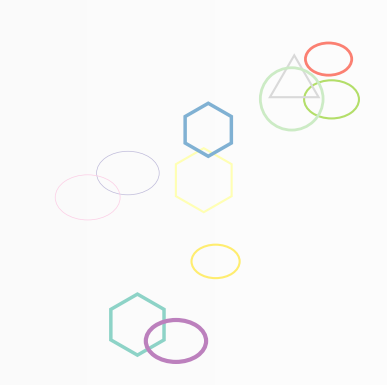[{"shape": "hexagon", "thickness": 2.5, "radius": 0.4, "center": [0.355, 0.157]}, {"shape": "hexagon", "thickness": 1.5, "radius": 0.42, "center": [0.526, 0.532]}, {"shape": "oval", "thickness": 0.5, "radius": 0.4, "center": [0.33, 0.551]}, {"shape": "oval", "thickness": 2, "radius": 0.3, "center": [0.848, 0.847]}, {"shape": "hexagon", "thickness": 2.5, "radius": 0.34, "center": [0.537, 0.663]}, {"shape": "oval", "thickness": 1.5, "radius": 0.35, "center": [0.856, 0.742]}, {"shape": "oval", "thickness": 0.5, "radius": 0.42, "center": [0.226, 0.487]}, {"shape": "triangle", "thickness": 1.5, "radius": 0.36, "center": [0.759, 0.784]}, {"shape": "oval", "thickness": 3, "radius": 0.39, "center": [0.454, 0.114]}, {"shape": "circle", "thickness": 2, "radius": 0.4, "center": [0.753, 0.743]}, {"shape": "oval", "thickness": 1.5, "radius": 0.31, "center": [0.556, 0.321]}]